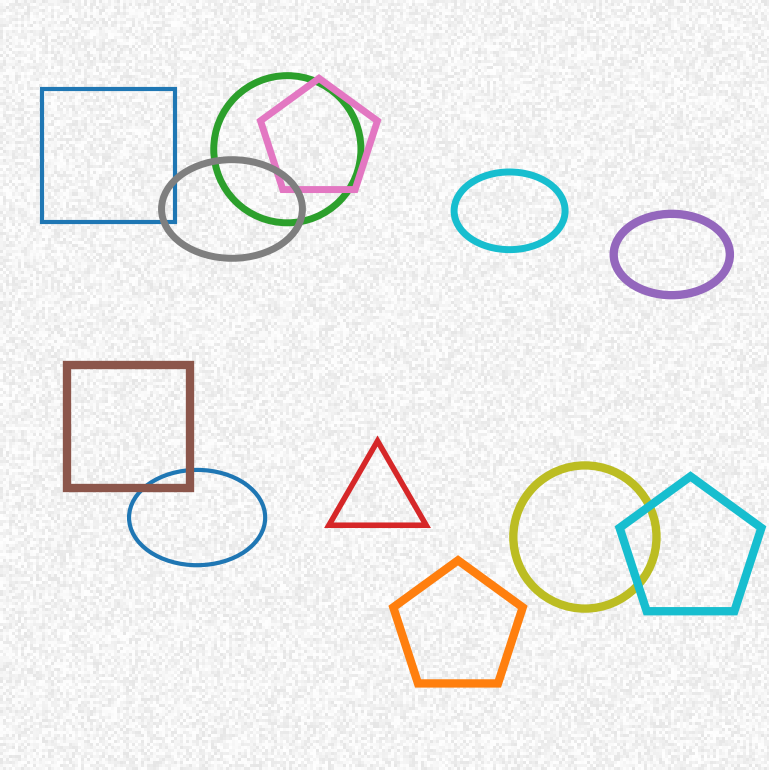[{"shape": "square", "thickness": 1.5, "radius": 0.43, "center": [0.141, 0.798]}, {"shape": "oval", "thickness": 1.5, "radius": 0.44, "center": [0.256, 0.328]}, {"shape": "pentagon", "thickness": 3, "radius": 0.44, "center": [0.595, 0.184]}, {"shape": "circle", "thickness": 2.5, "radius": 0.48, "center": [0.373, 0.806]}, {"shape": "triangle", "thickness": 2, "radius": 0.36, "center": [0.49, 0.354]}, {"shape": "oval", "thickness": 3, "radius": 0.38, "center": [0.872, 0.669]}, {"shape": "square", "thickness": 3, "radius": 0.4, "center": [0.167, 0.447]}, {"shape": "pentagon", "thickness": 2.5, "radius": 0.4, "center": [0.414, 0.818]}, {"shape": "oval", "thickness": 2.5, "radius": 0.46, "center": [0.301, 0.729]}, {"shape": "circle", "thickness": 3, "radius": 0.46, "center": [0.76, 0.303]}, {"shape": "oval", "thickness": 2.5, "radius": 0.36, "center": [0.662, 0.726]}, {"shape": "pentagon", "thickness": 3, "radius": 0.48, "center": [0.897, 0.285]}]